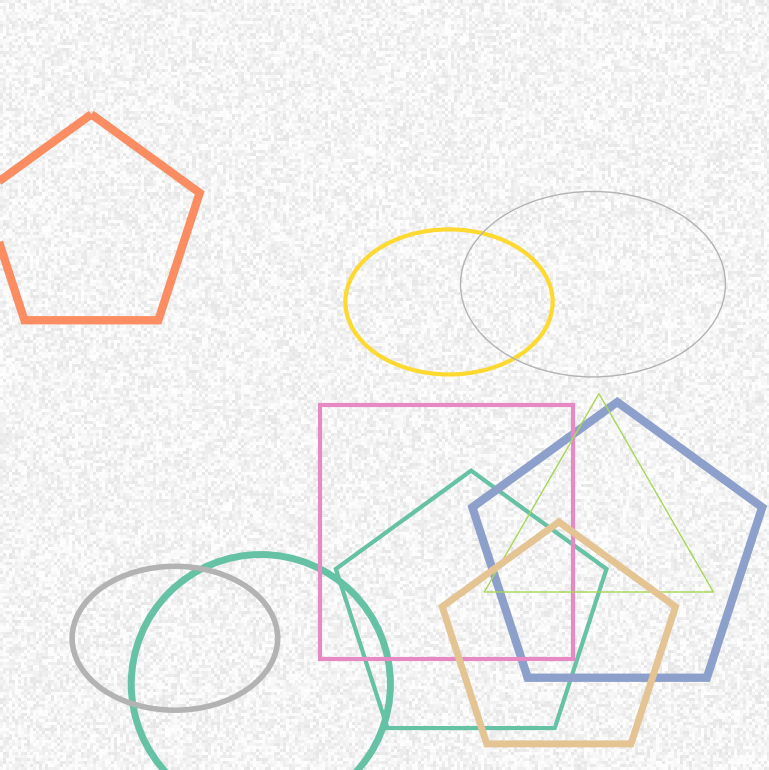[{"shape": "pentagon", "thickness": 1.5, "radius": 0.92, "center": [0.612, 0.204]}, {"shape": "circle", "thickness": 2.5, "radius": 0.84, "center": [0.339, 0.112]}, {"shape": "pentagon", "thickness": 3, "radius": 0.74, "center": [0.119, 0.704]}, {"shape": "pentagon", "thickness": 3, "radius": 0.99, "center": [0.802, 0.28]}, {"shape": "square", "thickness": 1.5, "radius": 0.82, "center": [0.579, 0.309]}, {"shape": "triangle", "thickness": 0.5, "radius": 0.86, "center": [0.778, 0.317]}, {"shape": "oval", "thickness": 1.5, "radius": 0.67, "center": [0.583, 0.608]}, {"shape": "pentagon", "thickness": 2.5, "radius": 0.8, "center": [0.726, 0.163]}, {"shape": "oval", "thickness": 0.5, "radius": 0.86, "center": [0.77, 0.631]}, {"shape": "oval", "thickness": 2, "radius": 0.67, "center": [0.227, 0.171]}]